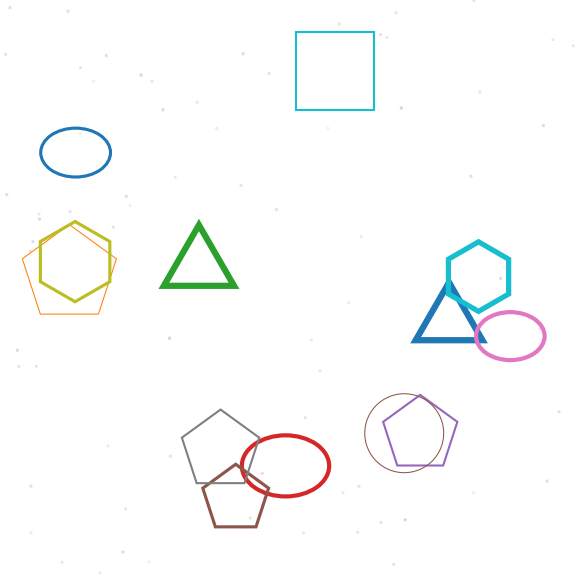[{"shape": "oval", "thickness": 1.5, "radius": 0.3, "center": [0.131, 0.735]}, {"shape": "triangle", "thickness": 3, "radius": 0.33, "center": [0.778, 0.443]}, {"shape": "pentagon", "thickness": 0.5, "radius": 0.43, "center": [0.12, 0.525]}, {"shape": "triangle", "thickness": 3, "radius": 0.35, "center": [0.344, 0.539]}, {"shape": "oval", "thickness": 2, "radius": 0.38, "center": [0.494, 0.192]}, {"shape": "pentagon", "thickness": 1, "radius": 0.34, "center": [0.728, 0.248]}, {"shape": "circle", "thickness": 0.5, "radius": 0.34, "center": [0.7, 0.249]}, {"shape": "pentagon", "thickness": 1.5, "radius": 0.3, "center": [0.408, 0.135]}, {"shape": "oval", "thickness": 2, "radius": 0.3, "center": [0.884, 0.417]}, {"shape": "pentagon", "thickness": 1, "radius": 0.35, "center": [0.382, 0.22]}, {"shape": "hexagon", "thickness": 1.5, "radius": 0.35, "center": [0.13, 0.546]}, {"shape": "square", "thickness": 1, "radius": 0.34, "center": [0.579, 0.877]}, {"shape": "hexagon", "thickness": 2.5, "radius": 0.3, "center": [0.829, 0.52]}]